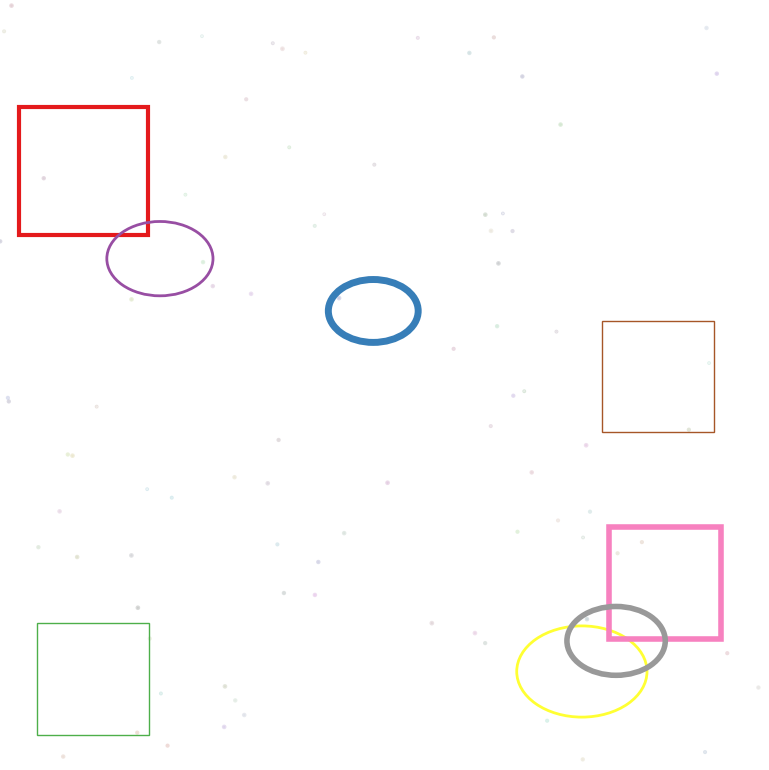[{"shape": "square", "thickness": 1.5, "radius": 0.42, "center": [0.108, 0.778]}, {"shape": "oval", "thickness": 2.5, "radius": 0.29, "center": [0.485, 0.596]}, {"shape": "square", "thickness": 0.5, "radius": 0.36, "center": [0.121, 0.118]}, {"shape": "oval", "thickness": 1, "radius": 0.34, "center": [0.208, 0.664]}, {"shape": "oval", "thickness": 1, "radius": 0.42, "center": [0.756, 0.128]}, {"shape": "square", "thickness": 0.5, "radius": 0.36, "center": [0.855, 0.511]}, {"shape": "square", "thickness": 2, "radius": 0.36, "center": [0.864, 0.243]}, {"shape": "oval", "thickness": 2, "radius": 0.32, "center": [0.8, 0.168]}]